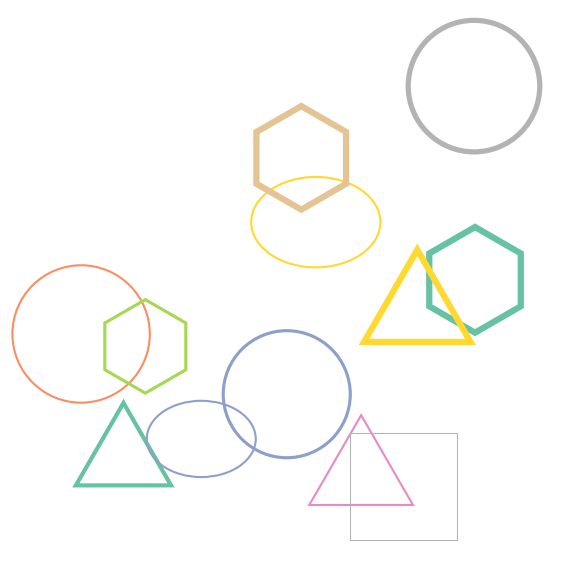[{"shape": "triangle", "thickness": 2, "radius": 0.48, "center": [0.214, 0.206]}, {"shape": "hexagon", "thickness": 3, "radius": 0.46, "center": [0.823, 0.515]}, {"shape": "circle", "thickness": 1, "radius": 0.59, "center": [0.14, 0.421]}, {"shape": "oval", "thickness": 1, "radius": 0.47, "center": [0.349, 0.239]}, {"shape": "circle", "thickness": 1.5, "radius": 0.55, "center": [0.497, 0.317]}, {"shape": "triangle", "thickness": 1, "radius": 0.52, "center": [0.625, 0.177]}, {"shape": "hexagon", "thickness": 1.5, "radius": 0.4, "center": [0.252, 0.399]}, {"shape": "oval", "thickness": 1, "radius": 0.56, "center": [0.547, 0.614]}, {"shape": "triangle", "thickness": 3, "radius": 0.53, "center": [0.723, 0.46]}, {"shape": "hexagon", "thickness": 3, "radius": 0.45, "center": [0.522, 0.726]}, {"shape": "square", "thickness": 0.5, "radius": 0.46, "center": [0.699, 0.157]}, {"shape": "circle", "thickness": 2.5, "radius": 0.57, "center": [0.821, 0.85]}]